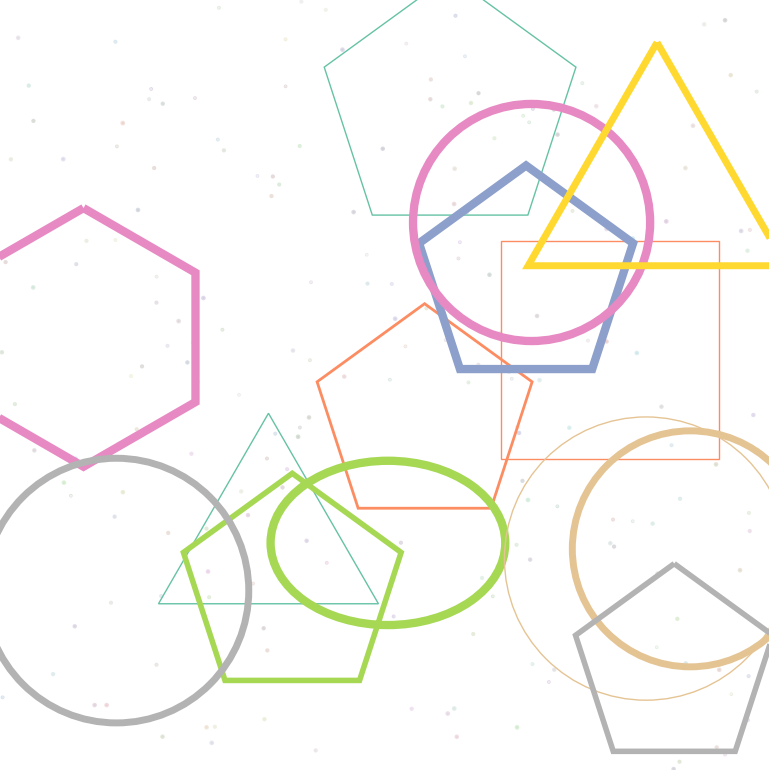[{"shape": "pentagon", "thickness": 0.5, "radius": 0.86, "center": [0.585, 0.86]}, {"shape": "triangle", "thickness": 0.5, "radius": 0.82, "center": [0.349, 0.298]}, {"shape": "pentagon", "thickness": 1, "radius": 0.73, "center": [0.551, 0.459]}, {"shape": "square", "thickness": 0.5, "radius": 0.71, "center": [0.792, 0.546]}, {"shape": "pentagon", "thickness": 3, "radius": 0.73, "center": [0.683, 0.639]}, {"shape": "circle", "thickness": 3, "radius": 0.77, "center": [0.69, 0.711]}, {"shape": "hexagon", "thickness": 3, "radius": 0.84, "center": [0.108, 0.562]}, {"shape": "pentagon", "thickness": 2, "radius": 0.74, "center": [0.38, 0.237]}, {"shape": "oval", "thickness": 3, "radius": 0.76, "center": [0.504, 0.295]}, {"shape": "triangle", "thickness": 2.5, "radius": 0.97, "center": [0.853, 0.752]}, {"shape": "circle", "thickness": 2.5, "radius": 0.77, "center": [0.896, 0.287]}, {"shape": "circle", "thickness": 0.5, "radius": 0.92, "center": [0.839, 0.275]}, {"shape": "circle", "thickness": 2.5, "radius": 0.86, "center": [0.151, 0.233]}, {"shape": "pentagon", "thickness": 2, "radius": 0.67, "center": [0.876, 0.133]}]